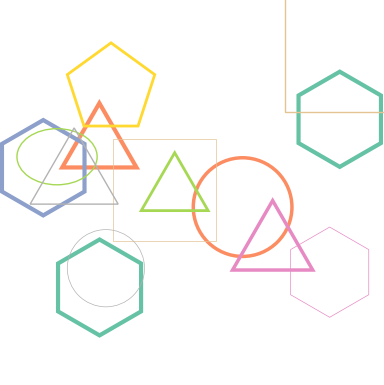[{"shape": "hexagon", "thickness": 3, "radius": 0.62, "center": [0.259, 0.253]}, {"shape": "hexagon", "thickness": 3, "radius": 0.62, "center": [0.882, 0.69]}, {"shape": "triangle", "thickness": 3, "radius": 0.56, "center": [0.258, 0.621]}, {"shape": "circle", "thickness": 2.5, "radius": 0.64, "center": [0.63, 0.462]}, {"shape": "hexagon", "thickness": 3, "radius": 0.62, "center": [0.112, 0.564]}, {"shape": "triangle", "thickness": 2.5, "radius": 0.6, "center": [0.708, 0.359]}, {"shape": "hexagon", "thickness": 0.5, "radius": 0.59, "center": [0.856, 0.293]}, {"shape": "oval", "thickness": 1, "radius": 0.52, "center": [0.148, 0.593]}, {"shape": "triangle", "thickness": 2, "radius": 0.5, "center": [0.454, 0.503]}, {"shape": "pentagon", "thickness": 2, "radius": 0.6, "center": [0.288, 0.769]}, {"shape": "square", "thickness": 0.5, "radius": 0.66, "center": [0.427, 0.506]}, {"shape": "square", "thickness": 1, "radius": 0.73, "center": [0.887, 0.856]}, {"shape": "circle", "thickness": 0.5, "radius": 0.5, "center": [0.275, 0.303]}, {"shape": "triangle", "thickness": 1, "radius": 0.66, "center": [0.193, 0.536]}]